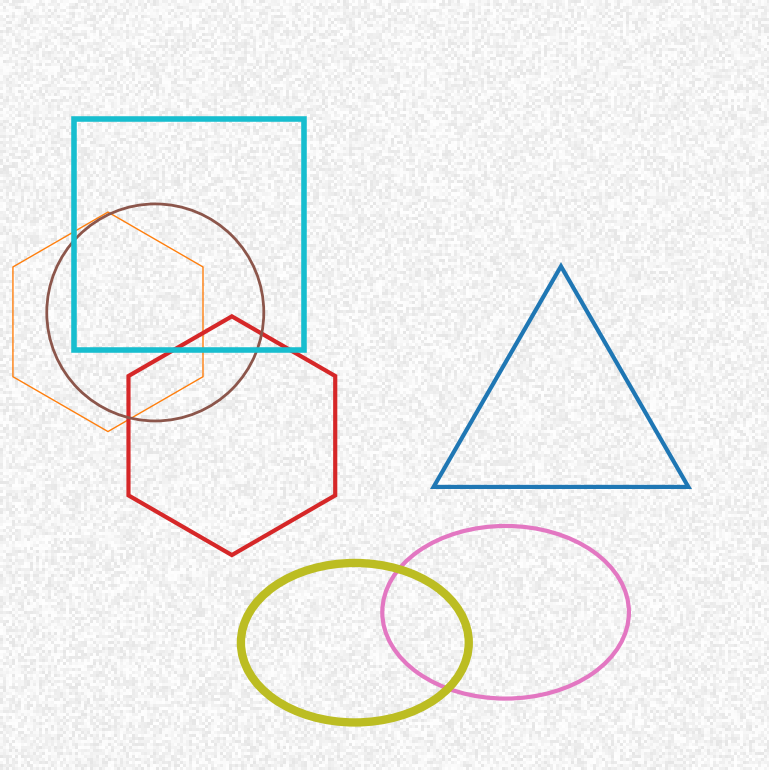[{"shape": "triangle", "thickness": 1.5, "radius": 0.96, "center": [0.729, 0.463]}, {"shape": "hexagon", "thickness": 0.5, "radius": 0.71, "center": [0.14, 0.582]}, {"shape": "hexagon", "thickness": 1.5, "radius": 0.78, "center": [0.301, 0.434]}, {"shape": "circle", "thickness": 1, "radius": 0.7, "center": [0.202, 0.594]}, {"shape": "oval", "thickness": 1.5, "radius": 0.8, "center": [0.657, 0.205]}, {"shape": "oval", "thickness": 3, "radius": 0.74, "center": [0.461, 0.165]}, {"shape": "square", "thickness": 2, "radius": 0.75, "center": [0.246, 0.695]}]